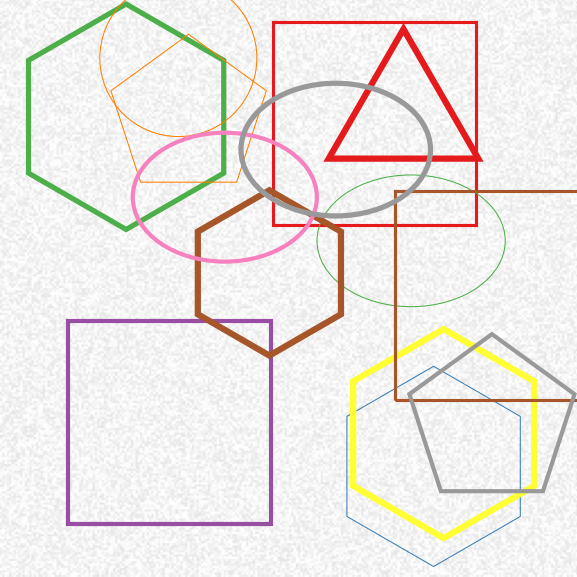[{"shape": "square", "thickness": 1.5, "radius": 0.88, "center": [0.649, 0.786]}, {"shape": "triangle", "thickness": 3, "radius": 0.75, "center": [0.699, 0.799]}, {"shape": "hexagon", "thickness": 0.5, "radius": 0.87, "center": [0.751, 0.191]}, {"shape": "oval", "thickness": 0.5, "radius": 0.81, "center": [0.712, 0.582]}, {"shape": "hexagon", "thickness": 2.5, "radius": 0.98, "center": [0.218, 0.797]}, {"shape": "square", "thickness": 2, "radius": 0.88, "center": [0.294, 0.268]}, {"shape": "circle", "thickness": 0.5, "radius": 0.68, "center": [0.309, 0.899]}, {"shape": "pentagon", "thickness": 0.5, "radius": 0.71, "center": [0.327, 0.798]}, {"shape": "hexagon", "thickness": 3, "radius": 0.9, "center": [0.768, 0.248]}, {"shape": "square", "thickness": 1.5, "radius": 0.9, "center": [0.865, 0.488]}, {"shape": "hexagon", "thickness": 3, "radius": 0.72, "center": [0.467, 0.527]}, {"shape": "oval", "thickness": 2, "radius": 0.8, "center": [0.389, 0.658]}, {"shape": "pentagon", "thickness": 2, "radius": 0.75, "center": [0.852, 0.27]}, {"shape": "oval", "thickness": 2.5, "radius": 0.82, "center": [0.581, 0.74]}]